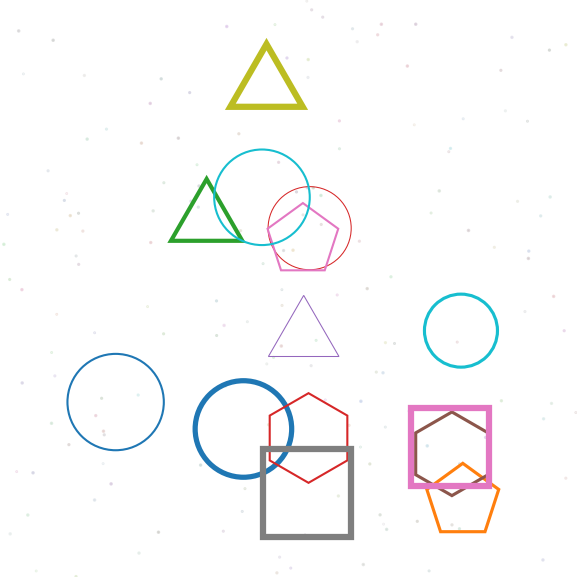[{"shape": "circle", "thickness": 1, "radius": 0.42, "center": [0.2, 0.303]}, {"shape": "circle", "thickness": 2.5, "radius": 0.42, "center": [0.422, 0.256]}, {"shape": "pentagon", "thickness": 1.5, "radius": 0.33, "center": [0.801, 0.131]}, {"shape": "triangle", "thickness": 2, "radius": 0.36, "center": [0.358, 0.618]}, {"shape": "hexagon", "thickness": 1, "radius": 0.39, "center": [0.534, 0.241]}, {"shape": "circle", "thickness": 0.5, "radius": 0.36, "center": [0.536, 0.604]}, {"shape": "triangle", "thickness": 0.5, "radius": 0.35, "center": [0.526, 0.417]}, {"shape": "hexagon", "thickness": 1.5, "radius": 0.36, "center": [0.783, 0.213]}, {"shape": "square", "thickness": 3, "radius": 0.34, "center": [0.779, 0.225]}, {"shape": "pentagon", "thickness": 1, "radius": 0.32, "center": [0.524, 0.583]}, {"shape": "square", "thickness": 3, "radius": 0.38, "center": [0.532, 0.145]}, {"shape": "triangle", "thickness": 3, "radius": 0.36, "center": [0.461, 0.85]}, {"shape": "circle", "thickness": 1.5, "radius": 0.32, "center": [0.798, 0.427]}, {"shape": "circle", "thickness": 1, "radius": 0.41, "center": [0.454, 0.658]}]